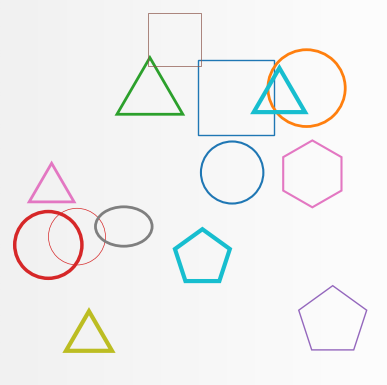[{"shape": "circle", "thickness": 1.5, "radius": 0.4, "center": [0.599, 0.552]}, {"shape": "square", "thickness": 1, "radius": 0.49, "center": [0.609, 0.747]}, {"shape": "circle", "thickness": 2, "radius": 0.5, "center": [0.791, 0.771]}, {"shape": "triangle", "thickness": 2, "radius": 0.49, "center": [0.387, 0.752]}, {"shape": "circle", "thickness": 2.5, "radius": 0.43, "center": [0.125, 0.364]}, {"shape": "circle", "thickness": 0.5, "radius": 0.37, "center": [0.199, 0.385]}, {"shape": "pentagon", "thickness": 1, "radius": 0.46, "center": [0.859, 0.166]}, {"shape": "square", "thickness": 0.5, "radius": 0.34, "center": [0.451, 0.897]}, {"shape": "hexagon", "thickness": 1.5, "radius": 0.43, "center": [0.806, 0.548]}, {"shape": "triangle", "thickness": 2, "radius": 0.33, "center": [0.133, 0.509]}, {"shape": "oval", "thickness": 2, "radius": 0.37, "center": [0.319, 0.412]}, {"shape": "triangle", "thickness": 3, "radius": 0.34, "center": [0.23, 0.123]}, {"shape": "pentagon", "thickness": 3, "radius": 0.37, "center": [0.522, 0.33]}, {"shape": "triangle", "thickness": 3, "radius": 0.38, "center": [0.721, 0.747]}]